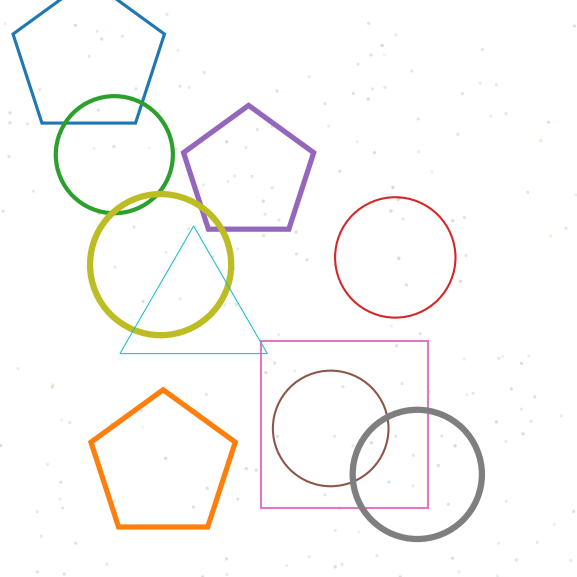[{"shape": "pentagon", "thickness": 1.5, "radius": 0.69, "center": [0.154, 0.898]}, {"shape": "pentagon", "thickness": 2.5, "radius": 0.66, "center": [0.282, 0.193]}, {"shape": "circle", "thickness": 2, "radius": 0.51, "center": [0.198, 0.731]}, {"shape": "circle", "thickness": 1, "radius": 0.52, "center": [0.684, 0.553]}, {"shape": "pentagon", "thickness": 2.5, "radius": 0.59, "center": [0.431, 0.698]}, {"shape": "circle", "thickness": 1, "radius": 0.5, "center": [0.573, 0.257]}, {"shape": "square", "thickness": 1, "radius": 0.72, "center": [0.596, 0.264]}, {"shape": "circle", "thickness": 3, "radius": 0.56, "center": [0.723, 0.178]}, {"shape": "circle", "thickness": 3, "radius": 0.61, "center": [0.278, 0.541]}, {"shape": "triangle", "thickness": 0.5, "radius": 0.74, "center": [0.335, 0.46]}]